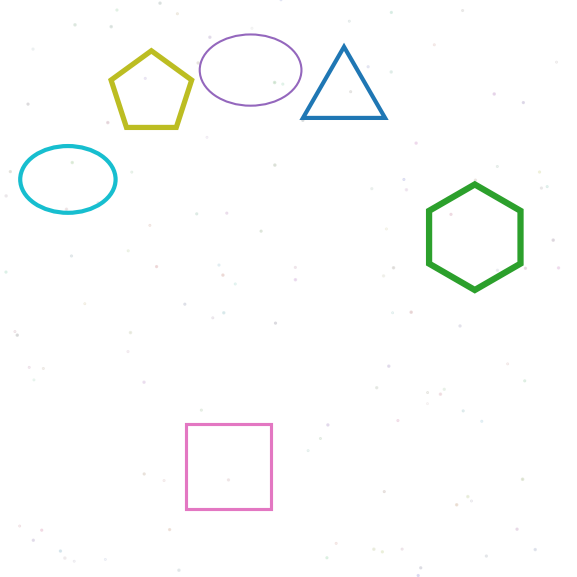[{"shape": "triangle", "thickness": 2, "radius": 0.41, "center": [0.596, 0.836]}, {"shape": "hexagon", "thickness": 3, "radius": 0.46, "center": [0.822, 0.588]}, {"shape": "oval", "thickness": 1, "radius": 0.44, "center": [0.434, 0.878]}, {"shape": "square", "thickness": 1.5, "radius": 0.37, "center": [0.396, 0.191]}, {"shape": "pentagon", "thickness": 2.5, "radius": 0.37, "center": [0.262, 0.838]}, {"shape": "oval", "thickness": 2, "radius": 0.41, "center": [0.118, 0.688]}]